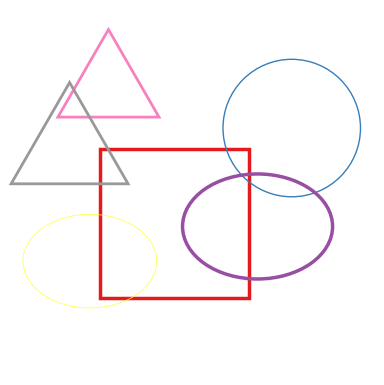[{"shape": "square", "thickness": 2.5, "radius": 0.97, "center": [0.454, 0.419]}, {"shape": "circle", "thickness": 1, "radius": 0.89, "center": [0.758, 0.667]}, {"shape": "oval", "thickness": 2.5, "radius": 0.97, "center": [0.669, 0.412]}, {"shape": "oval", "thickness": 0.5, "radius": 0.87, "center": [0.233, 0.322]}, {"shape": "triangle", "thickness": 2, "radius": 0.76, "center": [0.282, 0.772]}, {"shape": "triangle", "thickness": 2, "radius": 0.88, "center": [0.181, 0.61]}]